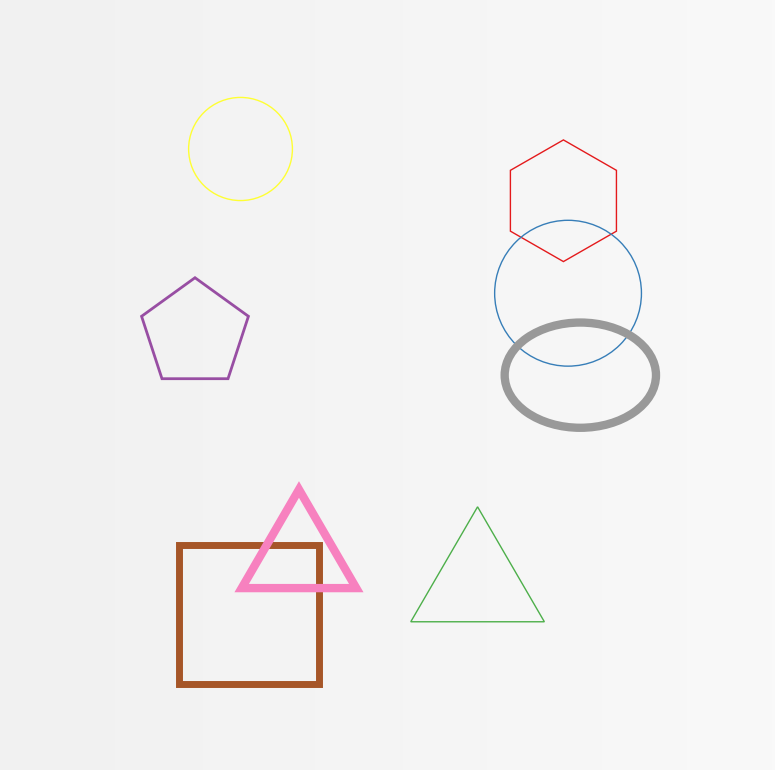[{"shape": "hexagon", "thickness": 0.5, "radius": 0.39, "center": [0.727, 0.739]}, {"shape": "circle", "thickness": 0.5, "radius": 0.47, "center": [0.733, 0.619]}, {"shape": "triangle", "thickness": 0.5, "radius": 0.5, "center": [0.616, 0.242]}, {"shape": "pentagon", "thickness": 1, "radius": 0.36, "center": [0.252, 0.567]}, {"shape": "circle", "thickness": 0.5, "radius": 0.33, "center": [0.31, 0.807]}, {"shape": "square", "thickness": 2.5, "radius": 0.45, "center": [0.322, 0.202]}, {"shape": "triangle", "thickness": 3, "radius": 0.43, "center": [0.386, 0.279]}, {"shape": "oval", "thickness": 3, "radius": 0.49, "center": [0.749, 0.513]}]